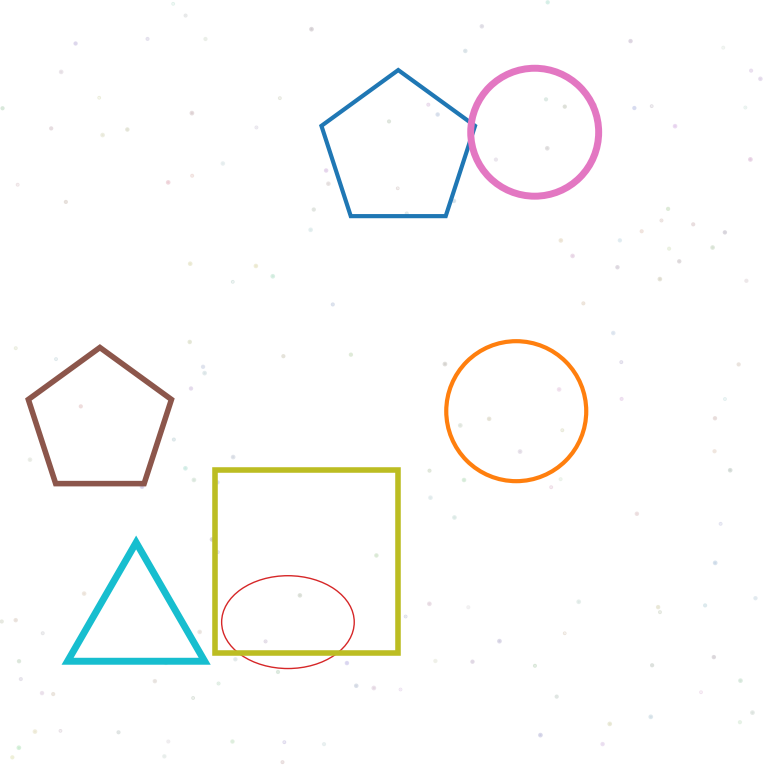[{"shape": "pentagon", "thickness": 1.5, "radius": 0.52, "center": [0.517, 0.804]}, {"shape": "circle", "thickness": 1.5, "radius": 0.45, "center": [0.67, 0.466]}, {"shape": "oval", "thickness": 0.5, "radius": 0.43, "center": [0.374, 0.192]}, {"shape": "pentagon", "thickness": 2, "radius": 0.49, "center": [0.13, 0.451]}, {"shape": "circle", "thickness": 2.5, "radius": 0.42, "center": [0.694, 0.828]}, {"shape": "square", "thickness": 2, "radius": 0.59, "center": [0.398, 0.271]}, {"shape": "triangle", "thickness": 2.5, "radius": 0.51, "center": [0.177, 0.193]}]